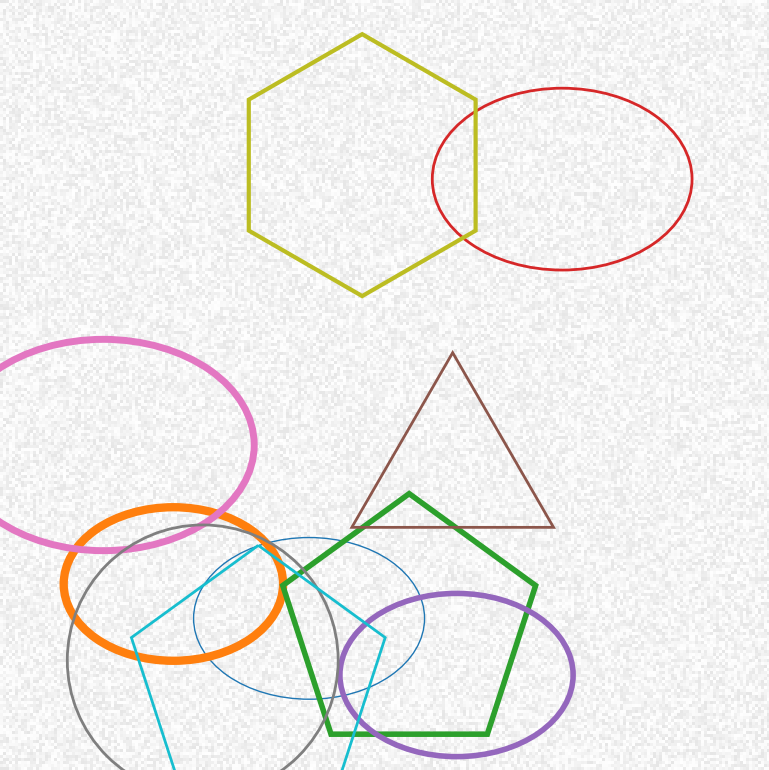[{"shape": "oval", "thickness": 0.5, "radius": 0.75, "center": [0.401, 0.197]}, {"shape": "oval", "thickness": 3, "radius": 0.71, "center": [0.225, 0.242]}, {"shape": "pentagon", "thickness": 2, "radius": 0.86, "center": [0.531, 0.186]}, {"shape": "oval", "thickness": 1, "radius": 0.84, "center": [0.73, 0.767]}, {"shape": "oval", "thickness": 2, "radius": 0.76, "center": [0.593, 0.123]}, {"shape": "triangle", "thickness": 1, "radius": 0.76, "center": [0.588, 0.391]}, {"shape": "oval", "thickness": 2.5, "radius": 0.98, "center": [0.134, 0.422]}, {"shape": "circle", "thickness": 1, "radius": 0.88, "center": [0.263, 0.142]}, {"shape": "hexagon", "thickness": 1.5, "radius": 0.85, "center": [0.47, 0.786]}, {"shape": "pentagon", "thickness": 1, "radius": 0.87, "center": [0.335, 0.118]}]